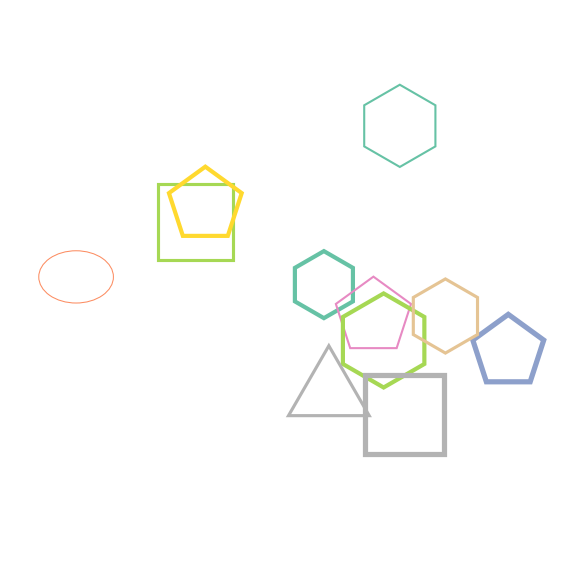[{"shape": "hexagon", "thickness": 2, "radius": 0.29, "center": [0.561, 0.506]}, {"shape": "hexagon", "thickness": 1, "radius": 0.36, "center": [0.692, 0.781]}, {"shape": "oval", "thickness": 0.5, "radius": 0.32, "center": [0.132, 0.52]}, {"shape": "pentagon", "thickness": 2.5, "radius": 0.32, "center": [0.88, 0.39]}, {"shape": "pentagon", "thickness": 1, "radius": 0.34, "center": [0.647, 0.452]}, {"shape": "hexagon", "thickness": 2, "radius": 0.41, "center": [0.664, 0.41]}, {"shape": "square", "thickness": 1.5, "radius": 0.33, "center": [0.339, 0.615]}, {"shape": "pentagon", "thickness": 2, "radius": 0.33, "center": [0.356, 0.644]}, {"shape": "hexagon", "thickness": 1.5, "radius": 0.32, "center": [0.771, 0.452]}, {"shape": "square", "thickness": 2.5, "radius": 0.34, "center": [0.7, 0.281]}, {"shape": "triangle", "thickness": 1.5, "radius": 0.4, "center": [0.569, 0.32]}]